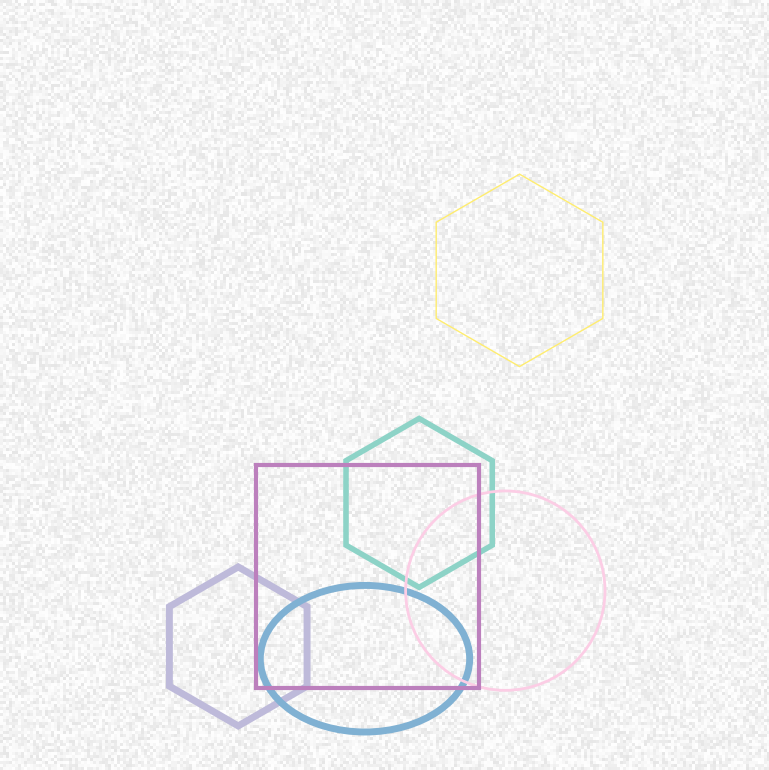[{"shape": "hexagon", "thickness": 2, "radius": 0.55, "center": [0.544, 0.347]}, {"shape": "hexagon", "thickness": 2.5, "radius": 0.52, "center": [0.309, 0.16]}, {"shape": "oval", "thickness": 2.5, "radius": 0.68, "center": [0.474, 0.145]}, {"shape": "circle", "thickness": 1, "radius": 0.65, "center": [0.656, 0.233]}, {"shape": "square", "thickness": 1.5, "radius": 0.73, "center": [0.477, 0.252]}, {"shape": "hexagon", "thickness": 0.5, "radius": 0.62, "center": [0.675, 0.649]}]